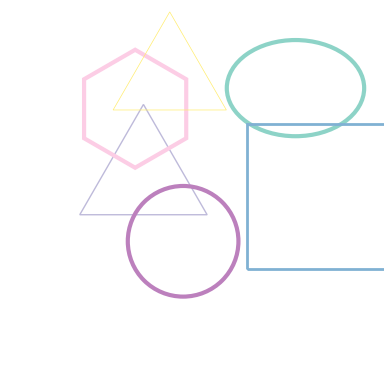[{"shape": "oval", "thickness": 3, "radius": 0.89, "center": [0.767, 0.771]}, {"shape": "triangle", "thickness": 1, "radius": 0.95, "center": [0.373, 0.538]}, {"shape": "square", "thickness": 2, "radius": 0.94, "center": [0.829, 0.489]}, {"shape": "hexagon", "thickness": 3, "radius": 0.77, "center": [0.351, 0.718]}, {"shape": "circle", "thickness": 3, "radius": 0.72, "center": [0.476, 0.373]}, {"shape": "triangle", "thickness": 0.5, "radius": 0.85, "center": [0.441, 0.799]}]